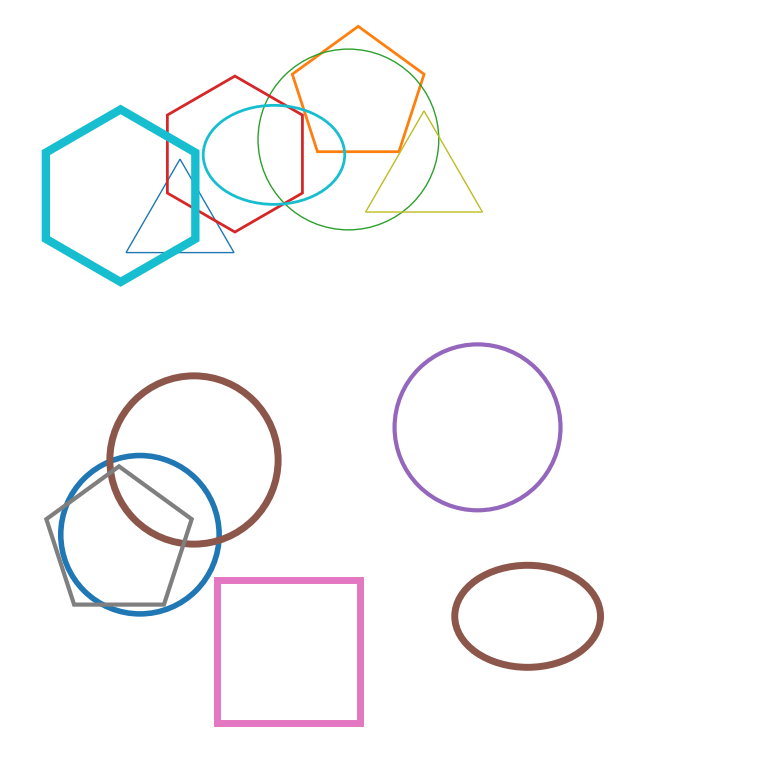[{"shape": "circle", "thickness": 2, "radius": 0.51, "center": [0.182, 0.306]}, {"shape": "triangle", "thickness": 0.5, "radius": 0.4, "center": [0.234, 0.712]}, {"shape": "pentagon", "thickness": 1, "radius": 0.45, "center": [0.465, 0.876]}, {"shape": "circle", "thickness": 0.5, "radius": 0.59, "center": [0.452, 0.819]}, {"shape": "hexagon", "thickness": 1, "radius": 0.51, "center": [0.305, 0.8]}, {"shape": "circle", "thickness": 1.5, "radius": 0.54, "center": [0.62, 0.445]}, {"shape": "circle", "thickness": 2.5, "radius": 0.55, "center": [0.252, 0.403]}, {"shape": "oval", "thickness": 2.5, "radius": 0.47, "center": [0.685, 0.2]}, {"shape": "square", "thickness": 2.5, "radius": 0.46, "center": [0.375, 0.154]}, {"shape": "pentagon", "thickness": 1.5, "radius": 0.5, "center": [0.155, 0.295]}, {"shape": "triangle", "thickness": 0.5, "radius": 0.44, "center": [0.551, 0.768]}, {"shape": "hexagon", "thickness": 3, "radius": 0.56, "center": [0.157, 0.746]}, {"shape": "oval", "thickness": 1, "radius": 0.46, "center": [0.356, 0.799]}]